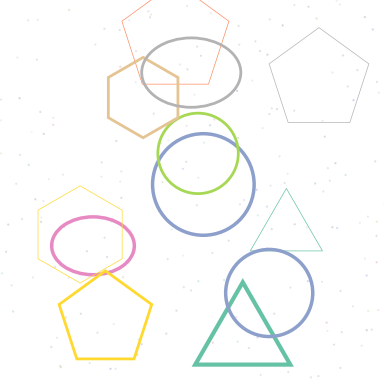[{"shape": "triangle", "thickness": 0.5, "radius": 0.54, "center": [0.744, 0.402]}, {"shape": "triangle", "thickness": 3, "radius": 0.71, "center": [0.631, 0.124]}, {"shape": "pentagon", "thickness": 0.5, "radius": 0.73, "center": [0.456, 0.9]}, {"shape": "circle", "thickness": 2.5, "radius": 0.57, "center": [0.699, 0.239]}, {"shape": "circle", "thickness": 2.5, "radius": 0.66, "center": [0.528, 0.521]}, {"shape": "oval", "thickness": 2.5, "radius": 0.54, "center": [0.242, 0.362]}, {"shape": "circle", "thickness": 2, "radius": 0.52, "center": [0.514, 0.602]}, {"shape": "hexagon", "thickness": 0.5, "radius": 0.63, "center": [0.208, 0.391]}, {"shape": "pentagon", "thickness": 2, "radius": 0.63, "center": [0.274, 0.17]}, {"shape": "hexagon", "thickness": 2, "radius": 0.52, "center": [0.372, 0.747]}, {"shape": "oval", "thickness": 2, "radius": 0.64, "center": [0.497, 0.811]}, {"shape": "pentagon", "thickness": 0.5, "radius": 0.68, "center": [0.829, 0.792]}]